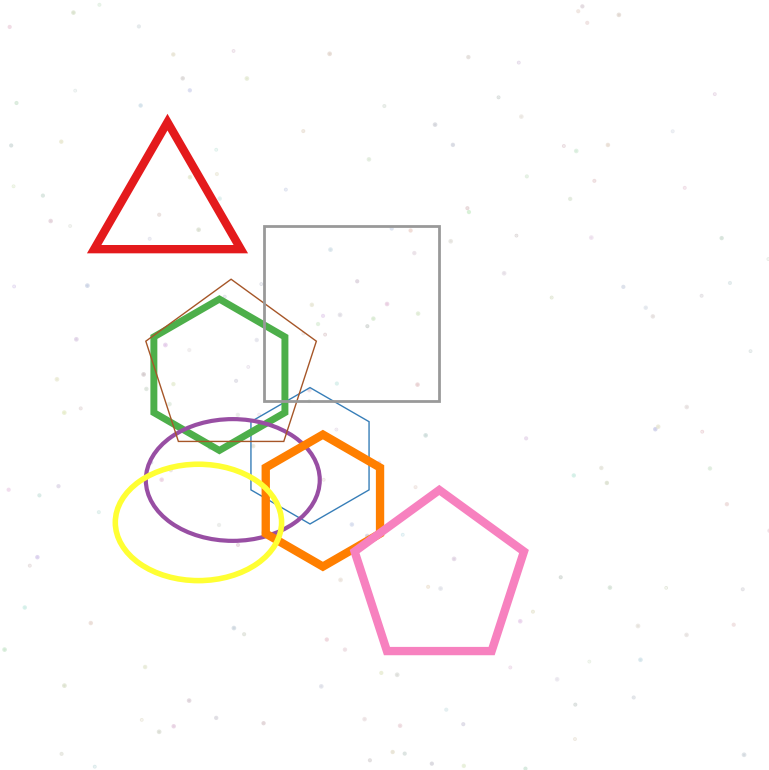[{"shape": "triangle", "thickness": 3, "radius": 0.55, "center": [0.218, 0.731]}, {"shape": "hexagon", "thickness": 0.5, "radius": 0.44, "center": [0.403, 0.408]}, {"shape": "hexagon", "thickness": 2.5, "radius": 0.49, "center": [0.285, 0.513]}, {"shape": "oval", "thickness": 1.5, "radius": 0.56, "center": [0.302, 0.377]}, {"shape": "hexagon", "thickness": 3, "radius": 0.43, "center": [0.419, 0.35]}, {"shape": "oval", "thickness": 2, "radius": 0.54, "center": [0.258, 0.322]}, {"shape": "pentagon", "thickness": 0.5, "radius": 0.58, "center": [0.3, 0.521]}, {"shape": "pentagon", "thickness": 3, "radius": 0.58, "center": [0.571, 0.248]}, {"shape": "square", "thickness": 1, "radius": 0.57, "center": [0.456, 0.593]}]